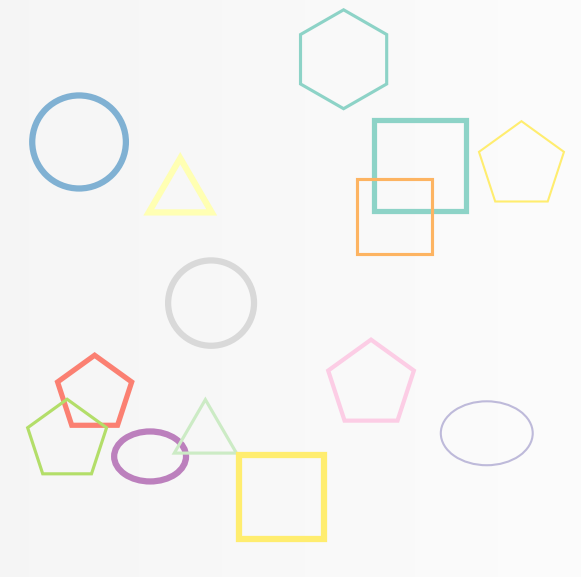[{"shape": "square", "thickness": 2.5, "radius": 0.39, "center": [0.722, 0.713]}, {"shape": "hexagon", "thickness": 1.5, "radius": 0.43, "center": [0.591, 0.897]}, {"shape": "triangle", "thickness": 3, "radius": 0.31, "center": [0.31, 0.663]}, {"shape": "oval", "thickness": 1, "radius": 0.4, "center": [0.837, 0.249]}, {"shape": "pentagon", "thickness": 2.5, "radius": 0.34, "center": [0.163, 0.317]}, {"shape": "circle", "thickness": 3, "radius": 0.4, "center": [0.136, 0.753]}, {"shape": "square", "thickness": 1.5, "radius": 0.32, "center": [0.679, 0.624]}, {"shape": "pentagon", "thickness": 1.5, "radius": 0.36, "center": [0.115, 0.236]}, {"shape": "pentagon", "thickness": 2, "radius": 0.39, "center": [0.638, 0.333]}, {"shape": "circle", "thickness": 3, "radius": 0.37, "center": [0.363, 0.474]}, {"shape": "oval", "thickness": 3, "radius": 0.31, "center": [0.258, 0.209]}, {"shape": "triangle", "thickness": 1.5, "radius": 0.31, "center": [0.353, 0.245]}, {"shape": "square", "thickness": 3, "radius": 0.36, "center": [0.484, 0.138]}, {"shape": "pentagon", "thickness": 1, "radius": 0.38, "center": [0.897, 0.712]}]